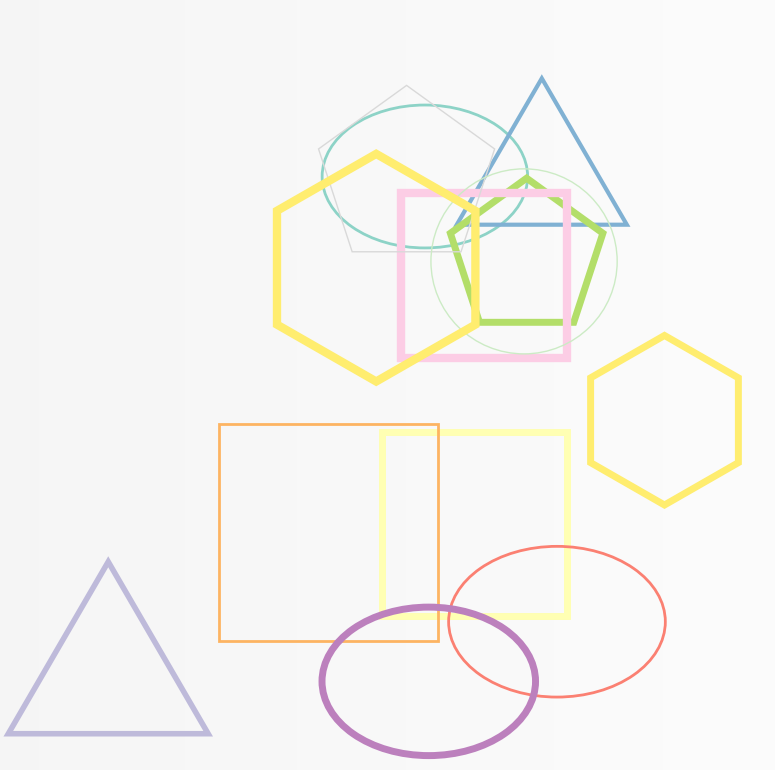[{"shape": "oval", "thickness": 1, "radius": 0.66, "center": [0.548, 0.771]}, {"shape": "square", "thickness": 2.5, "radius": 0.6, "center": [0.612, 0.32]}, {"shape": "triangle", "thickness": 2, "radius": 0.74, "center": [0.14, 0.122]}, {"shape": "oval", "thickness": 1, "radius": 0.7, "center": [0.719, 0.193]}, {"shape": "triangle", "thickness": 1.5, "radius": 0.63, "center": [0.699, 0.772]}, {"shape": "square", "thickness": 1, "radius": 0.71, "center": [0.424, 0.309]}, {"shape": "pentagon", "thickness": 2.5, "radius": 0.52, "center": [0.68, 0.665]}, {"shape": "square", "thickness": 3, "radius": 0.53, "center": [0.624, 0.642]}, {"shape": "pentagon", "thickness": 0.5, "radius": 0.6, "center": [0.525, 0.77]}, {"shape": "oval", "thickness": 2.5, "radius": 0.69, "center": [0.553, 0.115]}, {"shape": "circle", "thickness": 0.5, "radius": 0.6, "center": [0.676, 0.661]}, {"shape": "hexagon", "thickness": 2.5, "radius": 0.55, "center": [0.857, 0.454]}, {"shape": "hexagon", "thickness": 3, "radius": 0.74, "center": [0.485, 0.652]}]